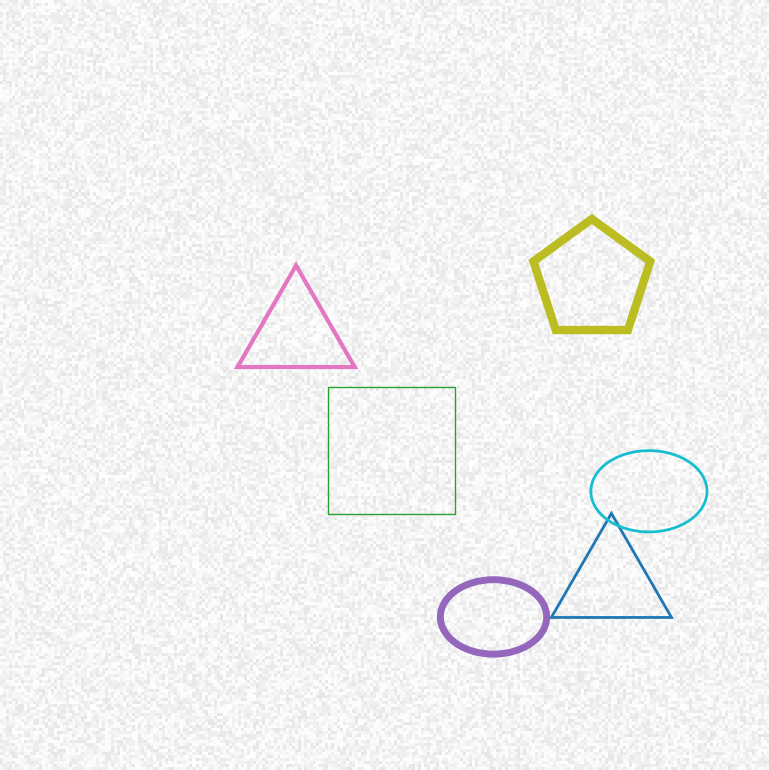[{"shape": "triangle", "thickness": 1, "radius": 0.45, "center": [0.794, 0.243]}, {"shape": "square", "thickness": 0.5, "radius": 0.41, "center": [0.508, 0.415]}, {"shape": "oval", "thickness": 2.5, "radius": 0.35, "center": [0.641, 0.199]}, {"shape": "triangle", "thickness": 1.5, "radius": 0.44, "center": [0.385, 0.567]}, {"shape": "pentagon", "thickness": 3, "radius": 0.4, "center": [0.769, 0.636]}, {"shape": "oval", "thickness": 1, "radius": 0.38, "center": [0.843, 0.362]}]